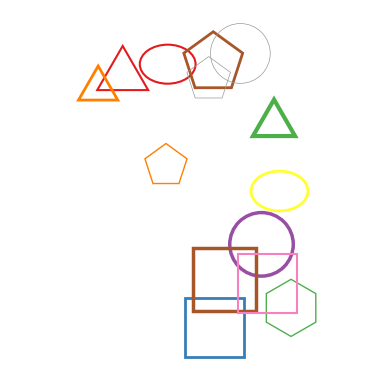[{"shape": "oval", "thickness": 1.5, "radius": 0.36, "center": [0.436, 0.833]}, {"shape": "triangle", "thickness": 1.5, "radius": 0.38, "center": [0.319, 0.804]}, {"shape": "square", "thickness": 2, "radius": 0.38, "center": [0.558, 0.148]}, {"shape": "hexagon", "thickness": 1, "radius": 0.37, "center": [0.756, 0.2]}, {"shape": "triangle", "thickness": 3, "radius": 0.32, "center": [0.712, 0.678]}, {"shape": "circle", "thickness": 2.5, "radius": 0.41, "center": [0.679, 0.365]}, {"shape": "pentagon", "thickness": 1, "radius": 0.29, "center": [0.431, 0.57]}, {"shape": "triangle", "thickness": 2, "radius": 0.29, "center": [0.255, 0.77]}, {"shape": "oval", "thickness": 2, "radius": 0.37, "center": [0.726, 0.504]}, {"shape": "square", "thickness": 2.5, "radius": 0.41, "center": [0.582, 0.274]}, {"shape": "pentagon", "thickness": 2, "radius": 0.4, "center": [0.554, 0.837]}, {"shape": "square", "thickness": 1.5, "radius": 0.38, "center": [0.694, 0.264]}, {"shape": "circle", "thickness": 0.5, "radius": 0.39, "center": [0.624, 0.861]}, {"shape": "pentagon", "thickness": 0.5, "radius": 0.3, "center": [0.542, 0.794]}]